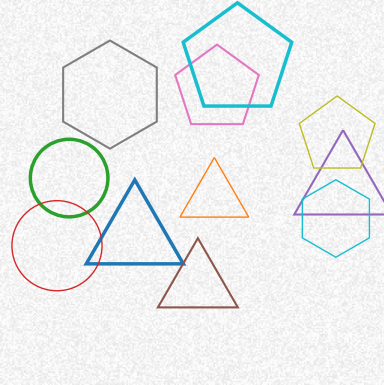[{"shape": "triangle", "thickness": 2.5, "radius": 0.73, "center": [0.35, 0.387]}, {"shape": "triangle", "thickness": 1, "radius": 0.52, "center": [0.557, 0.488]}, {"shape": "circle", "thickness": 2.5, "radius": 0.5, "center": [0.18, 0.537]}, {"shape": "circle", "thickness": 1, "radius": 0.59, "center": [0.148, 0.362]}, {"shape": "triangle", "thickness": 1.5, "radius": 0.73, "center": [0.891, 0.516]}, {"shape": "triangle", "thickness": 1.5, "radius": 0.6, "center": [0.514, 0.261]}, {"shape": "pentagon", "thickness": 1.5, "radius": 0.57, "center": [0.564, 0.77]}, {"shape": "hexagon", "thickness": 1.5, "radius": 0.7, "center": [0.286, 0.754]}, {"shape": "pentagon", "thickness": 1, "radius": 0.52, "center": [0.876, 0.647]}, {"shape": "hexagon", "thickness": 1, "radius": 0.5, "center": [0.872, 0.432]}, {"shape": "pentagon", "thickness": 2.5, "radius": 0.74, "center": [0.617, 0.844]}]